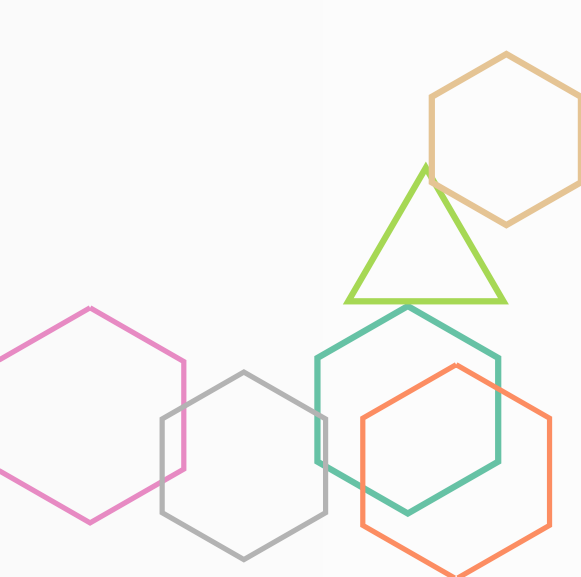[{"shape": "hexagon", "thickness": 3, "radius": 0.9, "center": [0.702, 0.29]}, {"shape": "hexagon", "thickness": 2.5, "radius": 0.93, "center": [0.785, 0.182]}, {"shape": "hexagon", "thickness": 2.5, "radius": 0.93, "center": [0.155, 0.28]}, {"shape": "triangle", "thickness": 3, "radius": 0.77, "center": [0.733, 0.554]}, {"shape": "hexagon", "thickness": 3, "radius": 0.74, "center": [0.871, 0.757]}, {"shape": "hexagon", "thickness": 2.5, "radius": 0.81, "center": [0.42, 0.193]}]